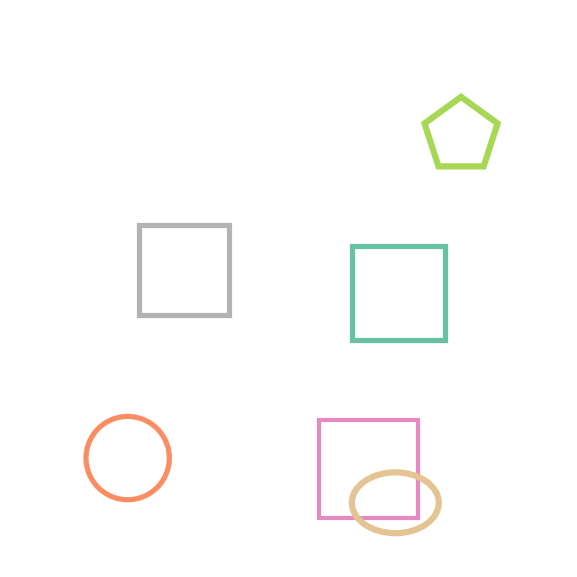[{"shape": "square", "thickness": 2.5, "radius": 0.4, "center": [0.69, 0.492]}, {"shape": "circle", "thickness": 2.5, "radius": 0.36, "center": [0.221, 0.206]}, {"shape": "square", "thickness": 2, "radius": 0.43, "center": [0.638, 0.187]}, {"shape": "pentagon", "thickness": 3, "radius": 0.33, "center": [0.798, 0.765]}, {"shape": "oval", "thickness": 3, "radius": 0.38, "center": [0.685, 0.129]}, {"shape": "square", "thickness": 2.5, "radius": 0.39, "center": [0.319, 0.531]}]